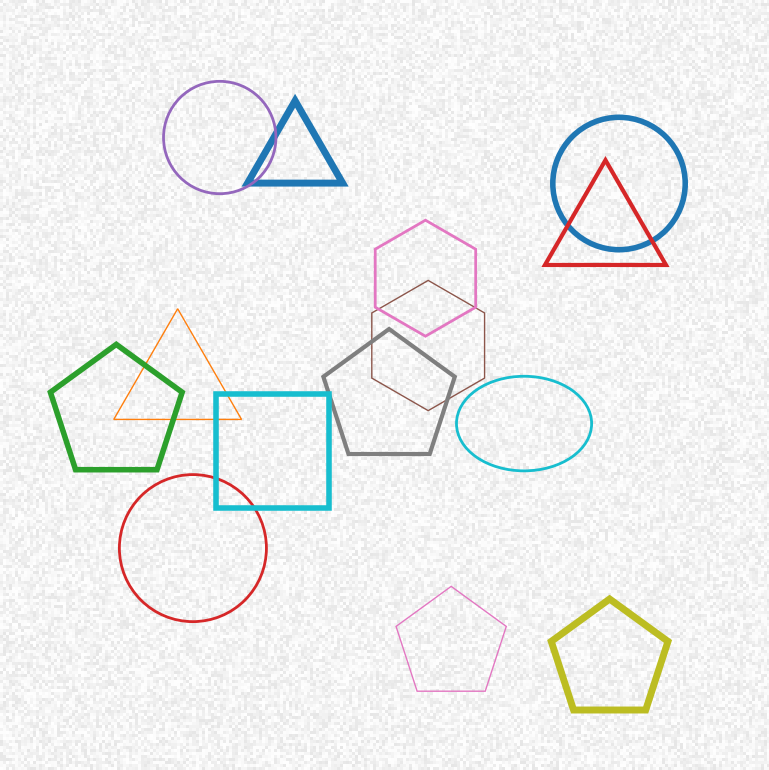[{"shape": "circle", "thickness": 2, "radius": 0.43, "center": [0.804, 0.762]}, {"shape": "triangle", "thickness": 2.5, "radius": 0.36, "center": [0.383, 0.798]}, {"shape": "triangle", "thickness": 0.5, "radius": 0.48, "center": [0.231, 0.503]}, {"shape": "pentagon", "thickness": 2, "radius": 0.45, "center": [0.151, 0.463]}, {"shape": "triangle", "thickness": 1.5, "radius": 0.45, "center": [0.786, 0.701]}, {"shape": "circle", "thickness": 1, "radius": 0.48, "center": [0.251, 0.288]}, {"shape": "circle", "thickness": 1, "radius": 0.36, "center": [0.285, 0.821]}, {"shape": "hexagon", "thickness": 0.5, "radius": 0.42, "center": [0.556, 0.551]}, {"shape": "hexagon", "thickness": 1, "radius": 0.38, "center": [0.553, 0.639]}, {"shape": "pentagon", "thickness": 0.5, "radius": 0.38, "center": [0.586, 0.163]}, {"shape": "pentagon", "thickness": 1.5, "radius": 0.45, "center": [0.505, 0.483]}, {"shape": "pentagon", "thickness": 2.5, "radius": 0.4, "center": [0.792, 0.142]}, {"shape": "square", "thickness": 2, "radius": 0.37, "center": [0.354, 0.414]}, {"shape": "oval", "thickness": 1, "radius": 0.44, "center": [0.681, 0.45]}]